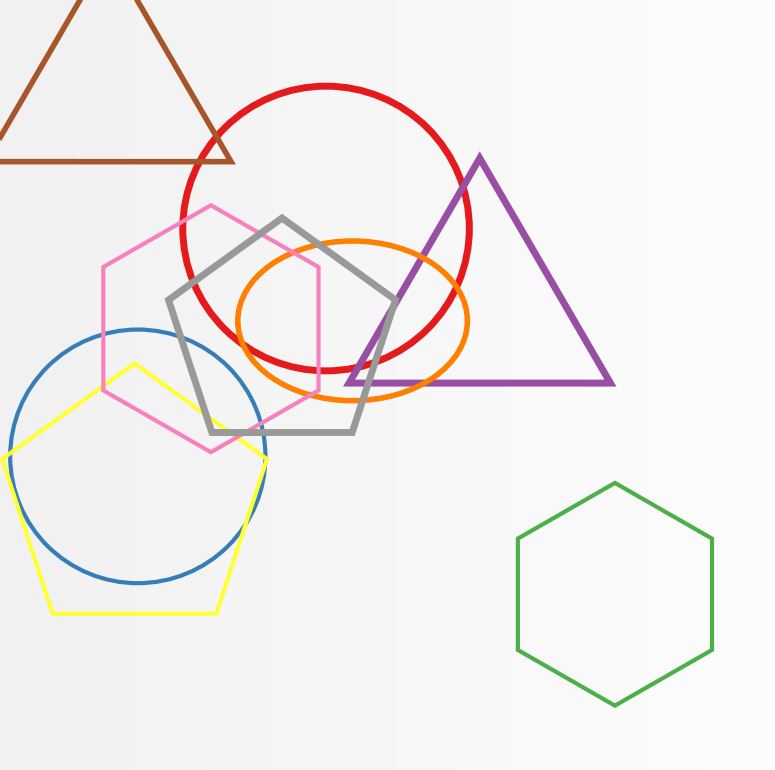[{"shape": "circle", "thickness": 2.5, "radius": 0.92, "center": [0.421, 0.703]}, {"shape": "circle", "thickness": 1.5, "radius": 0.82, "center": [0.178, 0.407]}, {"shape": "hexagon", "thickness": 1.5, "radius": 0.72, "center": [0.793, 0.228]}, {"shape": "triangle", "thickness": 2.5, "radius": 0.97, "center": [0.619, 0.6]}, {"shape": "oval", "thickness": 2, "radius": 0.74, "center": [0.455, 0.583]}, {"shape": "pentagon", "thickness": 1.5, "radius": 0.9, "center": [0.174, 0.348]}, {"shape": "triangle", "thickness": 2, "radius": 0.91, "center": [0.14, 0.881]}, {"shape": "hexagon", "thickness": 1.5, "radius": 0.8, "center": [0.272, 0.573]}, {"shape": "pentagon", "thickness": 2.5, "radius": 0.77, "center": [0.364, 0.563]}]